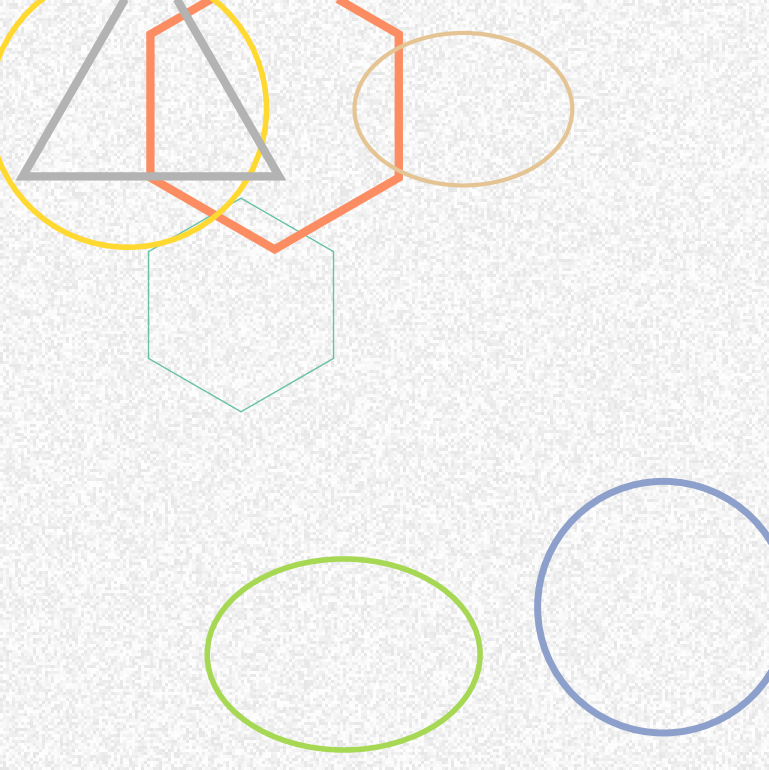[{"shape": "hexagon", "thickness": 0.5, "radius": 0.69, "center": [0.313, 0.604]}, {"shape": "hexagon", "thickness": 3, "radius": 0.93, "center": [0.357, 0.862]}, {"shape": "circle", "thickness": 2.5, "radius": 0.82, "center": [0.862, 0.211]}, {"shape": "oval", "thickness": 2, "radius": 0.89, "center": [0.446, 0.15]}, {"shape": "circle", "thickness": 2, "radius": 0.9, "center": [0.166, 0.859]}, {"shape": "oval", "thickness": 1.5, "radius": 0.71, "center": [0.602, 0.858]}, {"shape": "triangle", "thickness": 3, "radius": 0.96, "center": [0.196, 0.867]}]